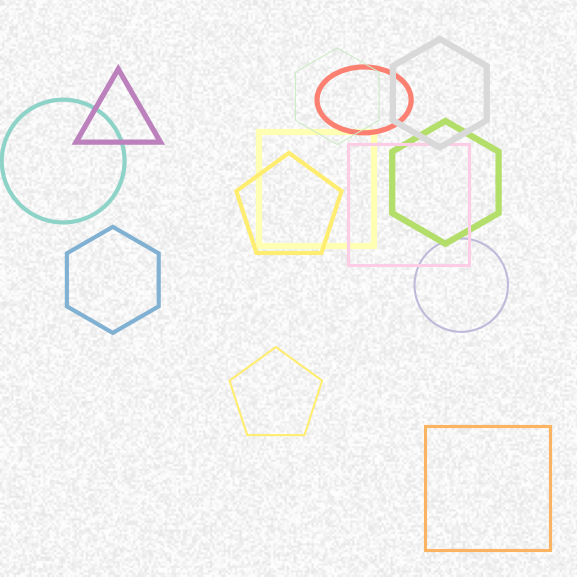[{"shape": "circle", "thickness": 2, "radius": 0.53, "center": [0.109, 0.72]}, {"shape": "square", "thickness": 3, "radius": 0.49, "center": [0.548, 0.673]}, {"shape": "circle", "thickness": 1, "radius": 0.4, "center": [0.799, 0.505]}, {"shape": "oval", "thickness": 2.5, "radius": 0.41, "center": [0.63, 0.826]}, {"shape": "hexagon", "thickness": 2, "radius": 0.46, "center": [0.195, 0.515]}, {"shape": "square", "thickness": 1.5, "radius": 0.54, "center": [0.844, 0.154]}, {"shape": "hexagon", "thickness": 3, "radius": 0.53, "center": [0.771, 0.683]}, {"shape": "square", "thickness": 1.5, "radius": 0.53, "center": [0.707, 0.645]}, {"shape": "hexagon", "thickness": 3, "radius": 0.47, "center": [0.762, 0.838]}, {"shape": "triangle", "thickness": 2.5, "radius": 0.42, "center": [0.205, 0.795]}, {"shape": "hexagon", "thickness": 0.5, "radius": 0.42, "center": [0.584, 0.833]}, {"shape": "pentagon", "thickness": 2, "radius": 0.48, "center": [0.5, 0.639]}, {"shape": "pentagon", "thickness": 1, "radius": 0.42, "center": [0.478, 0.314]}]